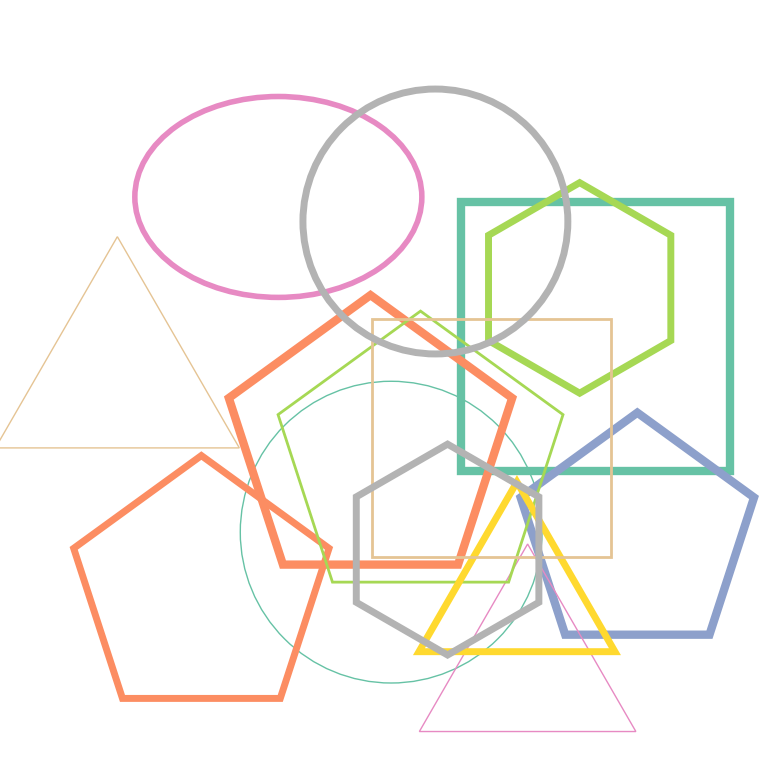[{"shape": "circle", "thickness": 0.5, "radius": 0.98, "center": [0.508, 0.309]}, {"shape": "square", "thickness": 3, "radius": 0.87, "center": [0.774, 0.563]}, {"shape": "pentagon", "thickness": 3, "radius": 0.97, "center": [0.481, 0.423]}, {"shape": "pentagon", "thickness": 2.5, "radius": 0.87, "center": [0.262, 0.234]}, {"shape": "pentagon", "thickness": 3, "radius": 0.8, "center": [0.828, 0.305]}, {"shape": "oval", "thickness": 2, "radius": 0.93, "center": [0.361, 0.744]}, {"shape": "triangle", "thickness": 0.5, "radius": 0.81, "center": [0.685, 0.131]}, {"shape": "pentagon", "thickness": 1, "radius": 0.97, "center": [0.546, 0.401]}, {"shape": "hexagon", "thickness": 2.5, "radius": 0.68, "center": [0.753, 0.626]}, {"shape": "triangle", "thickness": 2.5, "radius": 0.73, "center": [0.671, 0.227]}, {"shape": "square", "thickness": 1, "radius": 0.77, "center": [0.638, 0.431]}, {"shape": "triangle", "thickness": 0.5, "radius": 0.91, "center": [0.152, 0.51]}, {"shape": "circle", "thickness": 2.5, "radius": 0.86, "center": [0.565, 0.712]}, {"shape": "hexagon", "thickness": 2.5, "radius": 0.68, "center": [0.581, 0.286]}]